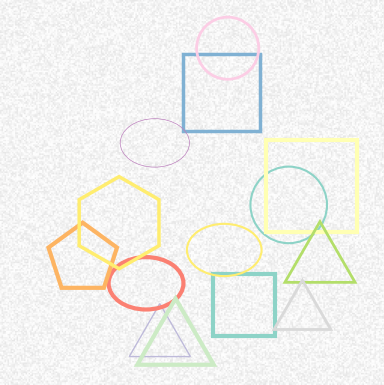[{"shape": "square", "thickness": 3, "radius": 0.41, "center": [0.633, 0.208]}, {"shape": "circle", "thickness": 1.5, "radius": 0.5, "center": [0.75, 0.468]}, {"shape": "square", "thickness": 3, "radius": 0.59, "center": [0.81, 0.517]}, {"shape": "triangle", "thickness": 1, "radius": 0.46, "center": [0.415, 0.12]}, {"shape": "oval", "thickness": 3, "radius": 0.49, "center": [0.379, 0.264]}, {"shape": "square", "thickness": 2.5, "radius": 0.5, "center": [0.575, 0.759]}, {"shape": "pentagon", "thickness": 3, "radius": 0.47, "center": [0.215, 0.328]}, {"shape": "triangle", "thickness": 2, "radius": 0.53, "center": [0.831, 0.319]}, {"shape": "circle", "thickness": 2, "radius": 0.4, "center": [0.591, 0.875]}, {"shape": "triangle", "thickness": 2, "radius": 0.43, "center": [0.785, 0.187]}, {"shape": "oval", "thickness": 0.5, "radius": 0.45, "center": [0.402, 0.629]}, {"shape": "triangle", "thickness": 3, "radius": 0.57, "center": [0.456, 0.11]}, {"shape": "hexagon", "thickness": 2.5, "radius": 0.6, "center": [0.309, 0.422]}, {"shape": "oval", "thickness": 1.5, "radius": 0.48, "center": [0.582, 0.351]}]